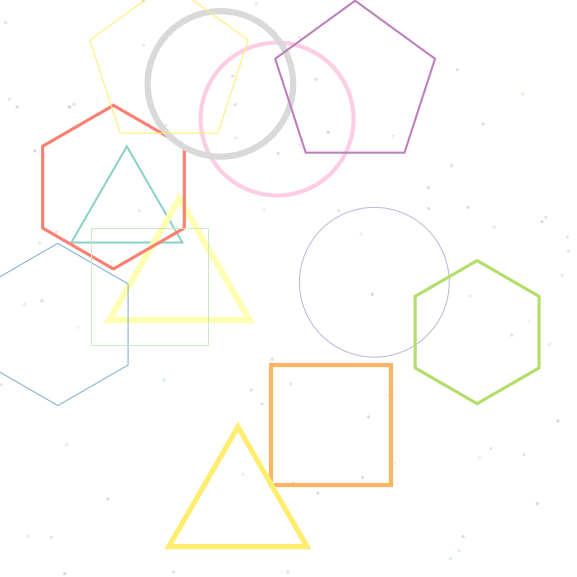[{"shape": "triangle", "thickness": 1, "radius": 0.56, "center": [0.22, 0.635]}, {"shape": "triangle", "thickness": 3, "radius": 0.7, "center": [0.311, 0.515]}, {"shape": "circle", "thickness": 0.5, "radius": 0.65, "center": [0.648, 0.51]}, {"shape": "hexagon", "thickness": 1.5, "radius": 0.71, "center": [0.197, 0.675]}, {"shape": "hexagon", "thickness": 0.5, "radius": 0.7, "center": [0.1, 0.437]}, {"shape": "square", "thickness": 2, "radius": 0.52, "center": [0.573, 0.263]}, {"shape": "hexagon", "thickness": 1.5, "radius": 0.62, "center": [0.826, 0.424]}, {"shape": "circle", "thickness": 2, "radius": 0.66, "center": [0.48, 0.793]}, {"shape": "circle", "thickness": 3, "radius": 0.63, "center": [0.382, 0.854]}, {"shape": "pentagon", "thickness": 1, "radius": 0.73, "center": [0.615, 0.852]}, {"shape": "square", "thickness": 0.5, "radius": 0.51, "center": [0.258, 0.503]}, {"shape": "pentagon", "thickness": 0.5, "radius": 0.72, "center": [0.293, 0.885]}, {"shape": "triangle", "thickness": 2.5, "radius": 0.69, "center": [0.412, 0.122]}]